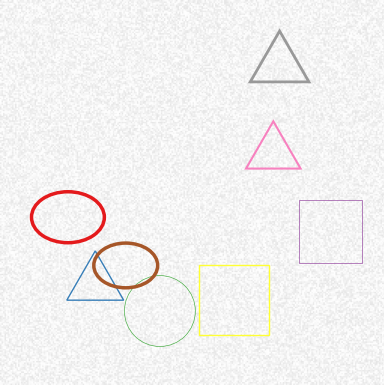[{"shape": "oval", "thickness": 2.5, "radius": 0.47, "center": [0.176, 0.436]}, {"shape": "triangle", "thickness": 1, "radius": 0.43, "center": [0.247, 0.263]}, {"shape": "circle", "thickness": 0.5, "radius": 0.46, "center": [0.415, 0.192]}, {"shape": "square", "thickness": 0.5, "radius": 0.41, "center": [0.858, 0.4]}, {"shape": "square", "thickness": 1, "radius": 0.45, "center": [0.608, 0.221]}, {"shape": "oval", "thickness": 2.5, "radius": 0.41, "center": [0.327, 0.311]}, {"shape": "triangle", "thickness": 1.5, "radius": 0.41, "center": [0.71, 0.603]}, {"shape": "triangle", "thickness": 2, "radius": 0.44, "center": [0.726, 0.831]}]